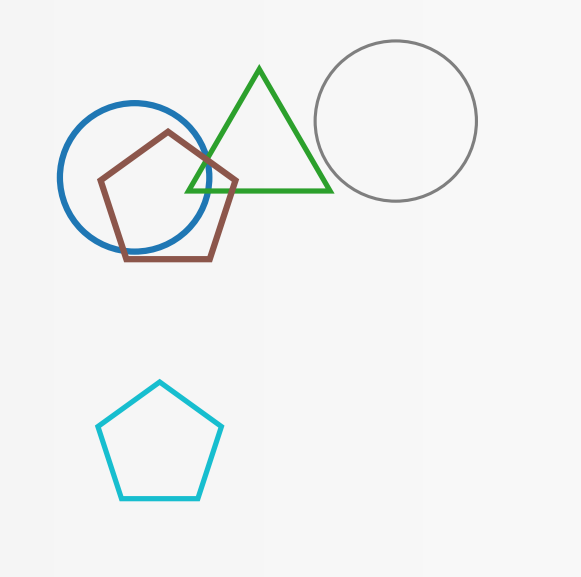[{"shape": "circle", "thickness": 3, "radius": 0.64, "center": [0.232, 0.692]}, {"shape": "triangle", "thickness": 2.5, "radius": 0.7, "center": [0.446, 0.739]}, {"shape": "pentagon", "thickness": 3, "radius": 0.61, "center": [0.289, 0.649]}, {"shape": "circle", "thickness": 1.5, "radius": 0.69, "center": [0.681, 0.79]}, {"shape": "pentagon", "thickness": 2.5, "radius": 0.56, "center": [0.275, 0.226]}]